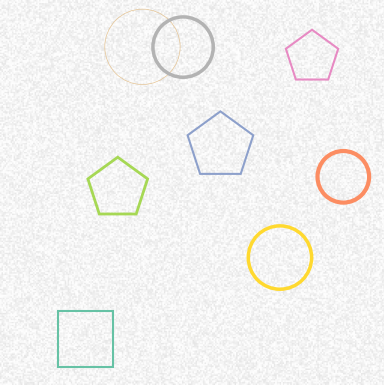[{"shape": "square", "thickness": 1.5, "radius": 0.36, "center": [0.222, 0.119]}, {"shape": "circle", "thickness": 3, "radius": 0.34, "center": [0.892, 0.541]}, {"shape": "pentagon", "thickness": 1.5, "radius": 0.45, "center": [0.573, 0.621]}, {"shape": "pentagon", "thickness": 1.5, "radius": 0.36, "center": [0.81, 0.851]}, {"shape": "pentagon", "thickness": 2, "radius": 0.41, "center": [0.306, 0.51]}, {"shape": "circle", "thickness": 2.5, "radius": 0.41, "center": [0.727, 0.331]}, {"shape": "circle", "thickness": 0.5, "radius": 0.49, "center": [0.37, 0.878]}, {"shape": "circle", "thickness": 2.5, "radius": 0.39, "center": [0.476, 0.878]}]